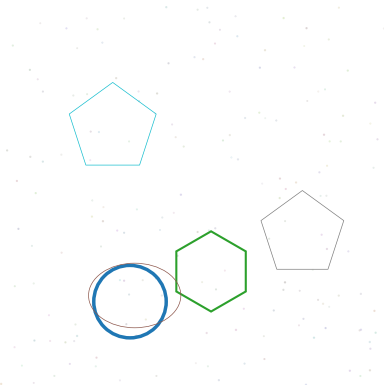[{"shape": "circle", "thickness": 2.5, "radius": 0.47, "center": [0.338, 0.217]}, {"shape": "hexagon", "thickness": 1.5, "radius": 0.52, "center": [0.548, 0.295]}, {"shape": "oval", "thickness": 0.5, "radius": 0.6, "center": [0.35, 0.233]}, {"shape": "pentagon", "thickness": 0.5, "radius": 0.57, "center": [0.785, 0.392]}, {"shape": "pentagon", "thickness": 0.5, "radius": 0.59, "center": [0.293, 0.667]}]